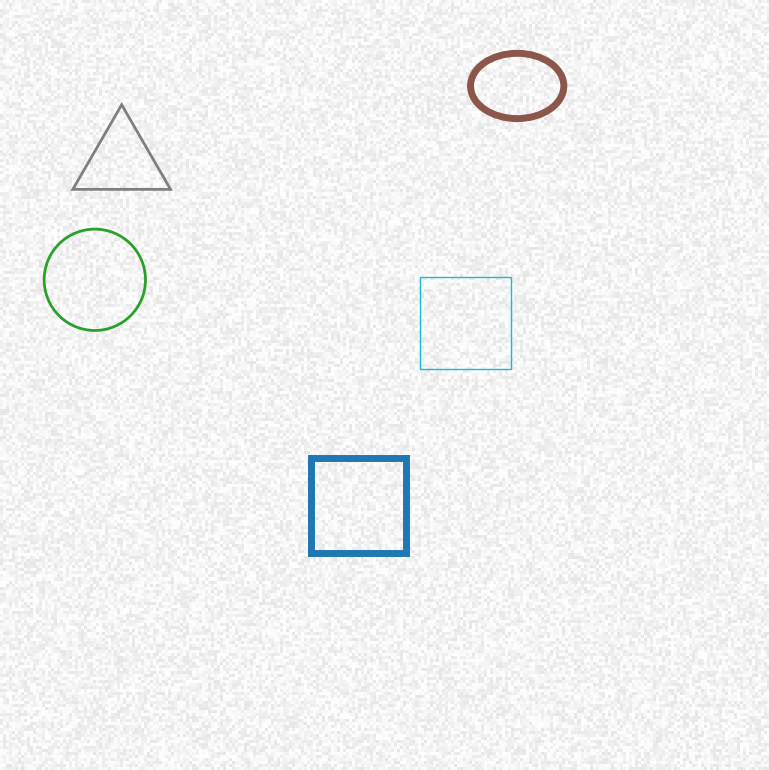[{"shape": "square", "thickness": 2.5, "radius": 0.31, "center": [0.466, 0.344]}, {"shape": "circle", "thickness": 1, "radius": 0.33, "center": [0.123, 0.637]}, {"shape": "oval", "thickness": 2.5, "radius": 0.3, "center": [0.672, 0.888]}, {"shape": "triangle", "thickness": 1, "radius": 0.37, "center": [0.158, 0.791]}, {"shape": "square", "thickness": 0.5, "radius": 0.3, "center": [0.605, 0.581]}]